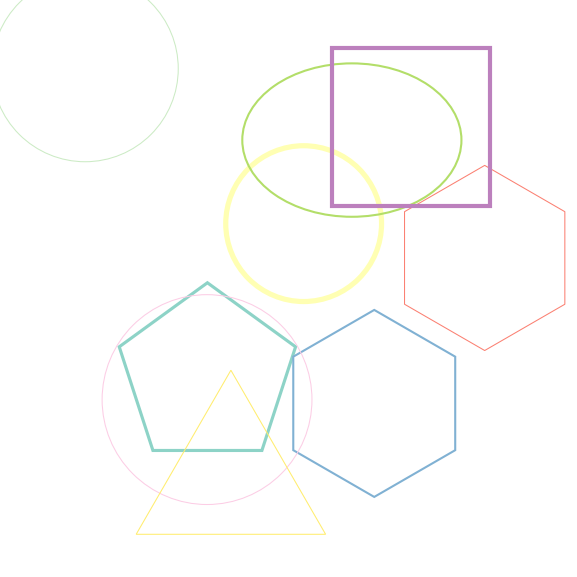[{"shape": "pentagon", "thickness": 1.5, "radius": 0.8, "center": [0.359, 0.349]}, {"shape": "circle", "thickness": 2.5, "radius": 0.67, "center": [0.526, 0.612]}, {"shape": "hexagon", "thickness": 0.5, "radius": 0.8, "center": [0.839, 0.552]}, {"shape": "hexagon", "thickness": 1, "radius": 0.81, "center": [0.648, 0.301]}, {"shape": "oval", "thickness": 1, "radius": 0.95, "center": [0.609, 0.757]}, {"shape": "circle", "thickness": 0.5, "radius": 0.91, "center": [0.359, 0.307]}, {"shape": "square", "thickness": 2, "radius": 0.68, "center": [0.711, 0.78]}, {"shape": "circle", "thickness": 0.5, "radius": 0.81, "center": [0.147, 0.88]}, {"shape": "triangle", "thickness": 0.5, "radius": 0.95, "center": [0.4, 0.169]}]